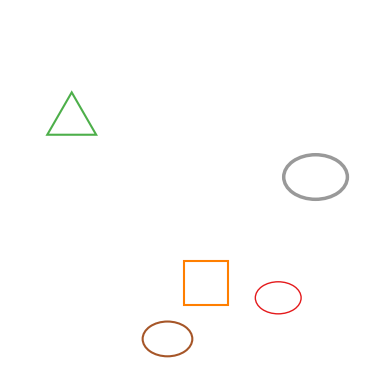[{"shape": "oval", "thickness": 1, "radius": 0.3, "center": [0.723, 0.226]}, {"shape": "triangle", "thickness": 1.5, "radius": 0.37, "center": [0.186, 0.687]}, {"shape": "square", "thickness": 1.5, "radius": 0.29, "center": [0.535, 0.264]}, {"shape": "oval", "thickness": 1.5, "radius": 0.32, "center": [0.435, 0.12]}, {"shape": "oval", "thickness": 2.5, "radius": 0.41, "center": [0.82, 0.54]}]